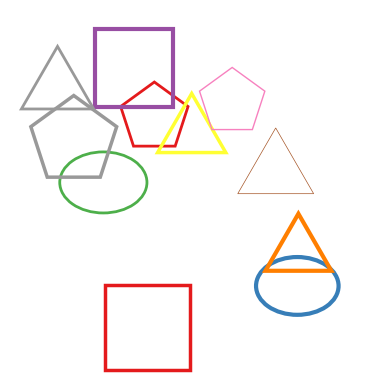[{"shape": "square", "thickness": 2.5, "radius": 0.55, "center": [0.382, 0.15]}, {"shape": "pentagon", "thickness": 2, "radius": 0.46, "center": [0.401, 0.695]}, {"shape": "oval", "thickness": 3, "radius": 0.54, "center": [0.772, 0.257]}, {"shape": "oval", "thickness": 2, "radius": 0.57, "center": [0.268, 0.526]}, {"shape": "square", "thickness": 3, "radius": 0.51, "center": [0.348, 0.824]}, {"shape": "triangle", "thickness": 3, "radius": 0.49, "center": [0.775, 0.346]}, {"shape": "triangle", "thickness": 2.5, "radius": 0.51, "center": [0.498, 0.655]}, {"shape": "triangle", "thickness": 0.5, "radius": 0.57, "center": [0.716, 0.554]}, {"shape": "pentagon", "thickness": 1, "radius": 0.45, "center": [0.603, 0.736]}, {"shape": "triangle", "thickness": 2, "radius": 0.54, "center": [0.149, 0.771]}, {"shape": "pentagon", "thickness": 2.5, "radius": 0.59, "center": [0.192, 0.635]}]